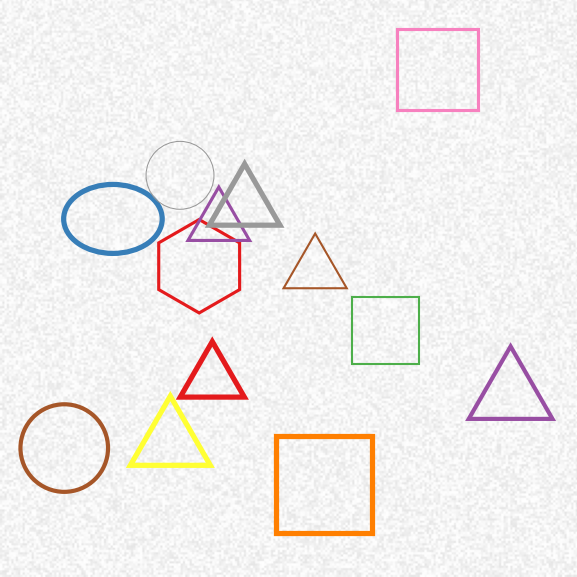[{"shape": "triangle", "thickness": 2.5, "radius": 0.32, "center": [0.368, 0.344]}, {"shape": "hexagon", "thickness": 1.5, "radius": 0.4, "center": [0.345, 0.538]}, {"shape": "oval", "thickness": 2.5, "radius": 0.43, "center": [0.196, 0.62]}, {"shape": "square", "thickness": 1, "radius": 0.29, "center": [0.668, 0.427]}, {"shape": "triangle", "thickness": 1.5, "radius": 0.31, "center": [0.379, 0.614]}, {"shape": "triangle", "thickness": 2, "radius": 0.42, "center": [0.884, 0.316]}, {"shape": "square", "thickness": 2.5, "radius": 0.42, "center": [0.561, 0.161]}, {"shape": "triangle", "thickness": 2.5, "radius": 0.4, "center": [0.295, 0.233]}, {"shape": "circle", "thickness": 2, "radius": 0.38, "center": [0.111, 0.223]}, {"shape": "triangle", "thickness": 1, "radius": 0.32, "center": [0.546, 0.532]}, {"shape": "square", "thickness": 1.5, "radius": 0.35, "center": [0.758, 0.879]}, {"shape": "triangle", "thickness": 2.5, "radius": 0.35, "center": [0.424, 0.645]}, {"shape": "circle", "thickness": 0.5, "radius": 0.29, "center": [0.312, 0.696]}]